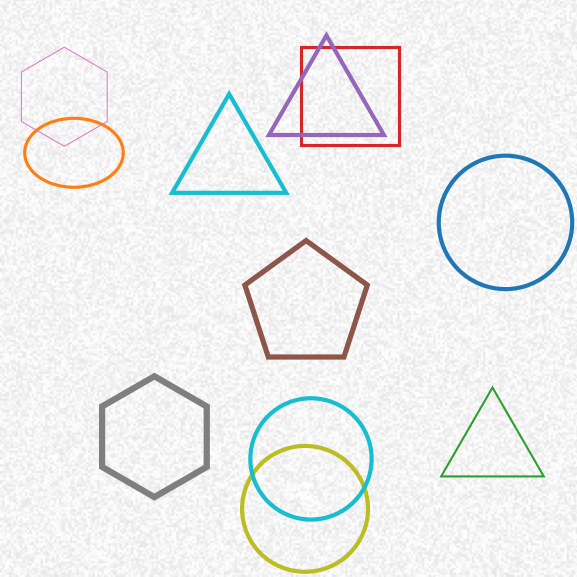[{"shape": "circle", "thickness": 2, "radius": 0.58, "center": [0.875, 0.614]}, {"shape": "oval", "thickness": 1.5, "radius": 0.43, "center": [0.128, 0.735]}, {"shape": "triangle", "thickness": 1, "radius": 0.51, "center": [0.853, 0.225]}, {"shape": "square", "thickness": 1.5, "radius": 0.43, "center": [0.606, 0.833]}, {"shape": "triangle", "thickness": 2, "radius": 0.57, "center": [0.565, 0.823]}, {"shape": "pentagon", "thickness": 2.5, "radius": 0.56, "center": [0.53, 0.471]}, {"shape": "hexagon", "thickness": 0.5, "radius": 0.43, "center": [0.111, 0.832]}, {"shape": "hexagon", "thickness": 3, "radius": 0.52, "center": [0.267, 0.243]}, {"shape": "circle", "thickness": 2, "radius": 0.54, "center": [0.528, 0.118]}, {"shape": "circle", "thickness": 2, "radius": 0.53, "center": [0.539, 0.204]}, {"shape": "triangle", "thickness": 2, "radius": 0.57, "center": [0.397, 0.722]}]